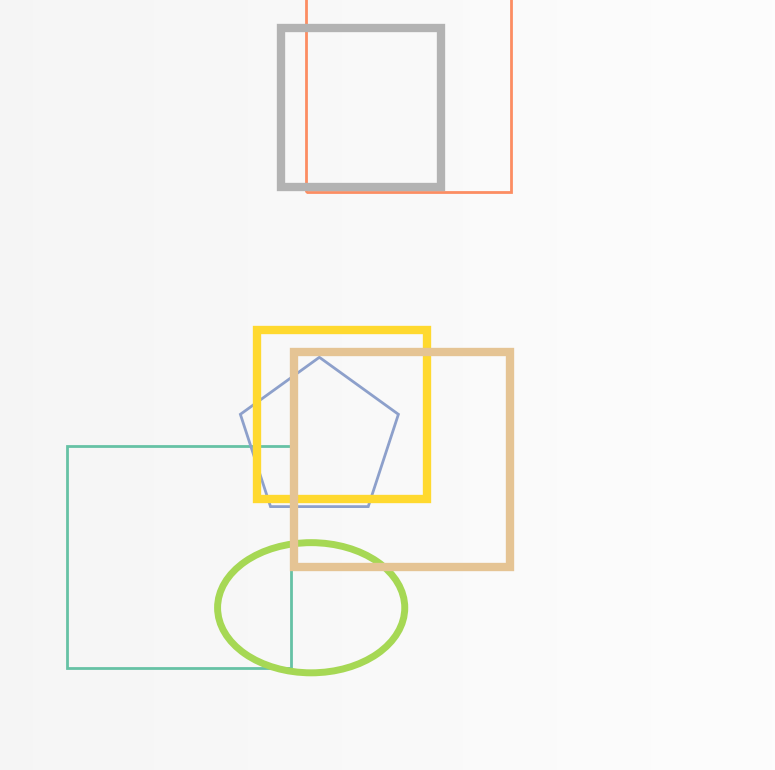[{"shape": "square", "thickness": 1, "radius": 0.72, "center": [0.231, 0.277]}, {"shape": "square", "thickness": 1, "radius": 0.66, "center": [0.527, 0.883]}, {"shape": "pentagon", "thickness": 1, "radius": 0.54, "center": [0.412, 0.429]}, {"shape": "oval", "thickness": 2.5, "radius": 0.6, "center": [0.402, 0.211]}, {"shape": "square", "thickness": 3, "radius": 0.55, "center": [0.441, 0.462]}, {"shape": "square", "thickness": 3, "radius": 0.7, "center": [0.519, 0.403]}, {"shape": "square", "thickness": 3, "radius": 0.52, "center": [0.466, 0.86]}]